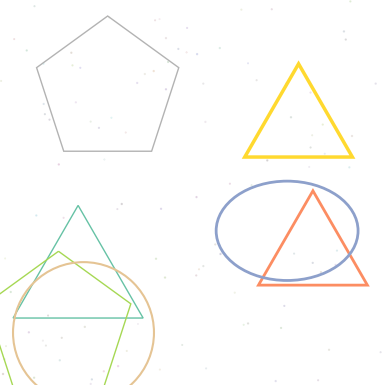[{"shape": "triangle", "thickness": 1, "radius": 0.98, "center": [0.203, 0.271]}, {"shape": "triangle", "thickness": 2, "radius": 0.82, "center": [0.813, 0.341]}, {"shape": "oval", "thickness": 2, "radius": 0.92, "center": [0.746, 0.401]}, {"shape": "pentagon", "thickness": 1, "radius": 0.99, "center": [0.152, 0.15]}, {"shape": "triangle", "thickness": 2.5, "radius": 0.81, "center": [0.775, 0.673]}, {"shape": "circle", "thickness": 1.5, "radius": 0.92, "center": [0.217, 0.136]}, {"shape": "pentagon", "thickness": 1, "radius": 0.97, "center": [0.28, 0.764]}]